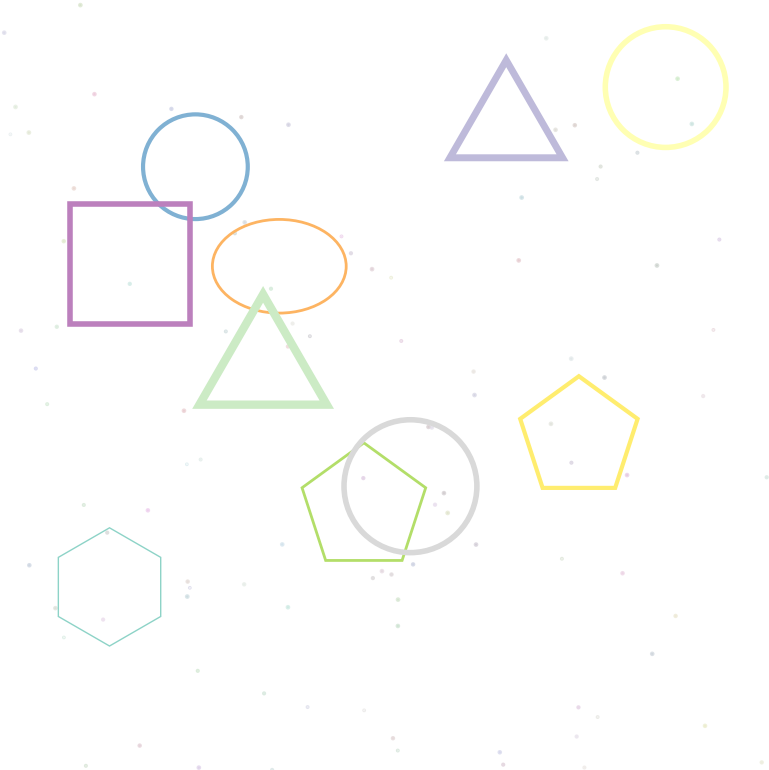[{"shape": "hexagon", "thickness": 0.5, "radius": 0.38, "center": [0.142, 0.238]}, {"shape": "circle", "thickness": 2, "radius": 0.39, "center": [0.864, 0.887]}, {"shape": "triangle", "thickness": 2.5, "radius": 0.42, "center": [0.657, 0.837]}, {"shape": "circle", "thickness": 1.5, "radius": 0.34, "center": [0.254, 0.783]}, {"shape": "oval", "thickness": 1, "radius": 0.43, "center": [0.363, 0.654]}, {"shape": "pentagon", "thickness": 1, "radius": 0.42, "center": [0.473, 0.34]}, {"shape": "circle", "thickness": 2, "radius": 0.43, "center": [0.533, 0.369]}, {"shape": "square", "thickness": 2, "radius": 0.39, "center": [0.169, 0.657]}, {"shape": "triangle", "thickness": 3, "radius": 0.48, "center": [0.342, 0.522]}, {"shape": "pentagon", "thickness": 1.5, "radius": 0.4, "center": [0.752, 0.431]}]